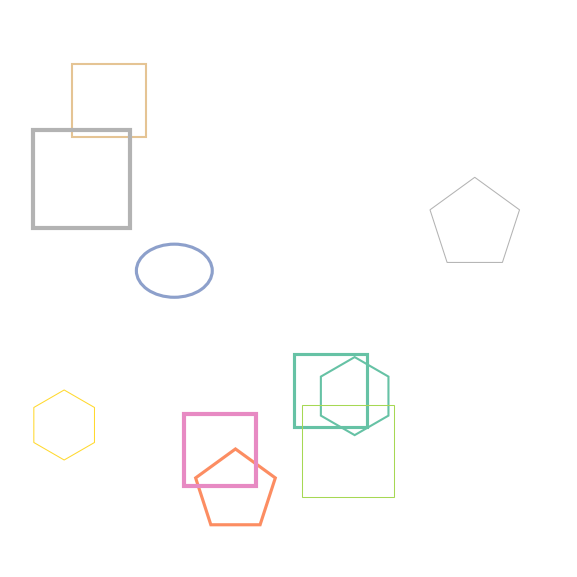[{"shape": "hexagon", "thickness": 1, "radius": 0.34, "center": [0.614, 0.313]}, {"shape": "square", "thickness": 1.5, "radius": 0.32, "center": [0.572, 0.323]}, {"shape": "pentagon", "thickness": 1.5, "radius": 0.36, "center": [0.408, 0.149]}, {"shape": "oval", "thickness": 1.5, "radius": 0.33, "center": [0.302, 0.53]}, {"shape": "square", "thickness": 2, "radius": 0.31, "center": [0.38, 0.22]}, {"shape": "square", "thickness": 0.5, "radius": 0.4, "center": [0.603, 0.219]}, {"shape": "hexagon", "thickness": 0.5, "radius": 0.3, "center": [0.111, 0.263]}, {"shape": "square", "thickness": 1, "radius": 0.32, "center": [0.189, 0.825]}, {"shape": "square", "thickness": 2, "radius": 0.42, "center": [0.141, 0.689]}, {"shape": "pentagon", "thickness": 0.5, "radius": 0.41, "center": [0.822, 0.611]}]